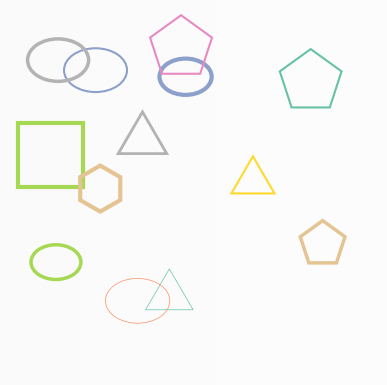[{"shape": "triangle", "thickness": 0.5, "radius": 0.35, "center": [0.437, 0.231]}, {"shape": "pentagon", "thickness": 1.5, "radius": 0.42, "center": [0.802, 0.789]}, {"shape": "oval", "thickness": 0.5, "radius": 0.42, "center": [0.355, 0.219]}, {"shape": "oval", "thickness": 3, "radius": 0.34, "center": [0.479, 0.801]}, {"shape": "oval", "thickness": 1.5, "radius": 0.41, "center": [0.247, 0.818]}, {"shape": "pentagon", "thickness": 1.5, "radius": 0.42, "center": [0.467, 0.876]}, {"shape": "square", "thickness": 3, "radius": 0.42, "center": [0.13, 0.598]}, {"shape": "oval", "thickness": 2.5, "radius": 0.32, "center": [0.144, 0.319]}, {"shape": "triangle", "thickness": 1.5, "radius": 0.32, "center": [0.653, 0.53]}, {"shape": "hexagon", "thickness": 3, "radius": 0.3, "center": [0.259, 0.51]}, {"shape": "pentagon", "thickness": 2.5, "radius": 0.3, "center": [0.833, 0.366]}, {"shape": "oval", "thickness": 2.5, "radius": 0.39, "center": [0.15, 0.844]}, {"shape": "triangle", "thickness": 2, "radius": 0.36, "center": [0.368, 0.637]}]